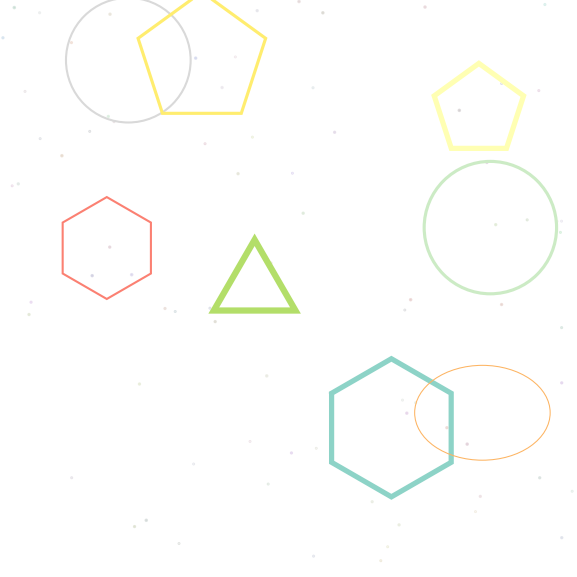[{"shape": "hexagon", "thickness": 2.5, "radius": 0.6, "center": [0.678, 0.258]}, {"shape": "pentagon", "thickness": 2.5, "radius": 0.41, "center": [0.829, 0.808]}, {"shape": "hexagon", "thickness": 1, "radius": 0.44, "center": [0.185, 0.57]}, {"shape": "oval", "thickness": 0.5, "radius": 0.59, "center": [0.835, 0.284]}, {"shape": "triangle", "thickness": 3, "radius": 0.41, "center": [0.441, 0.502]}, {"shape": "circle", "thickness": 1, "radius": 0.54, "center": [0.222, 0.895]}, {"shape": "circle", "thickness": 1.5, "radius": 0.57, "center": [0.849, 0.605]}, {"shape": "pentagon", "thickness": 1.5, "radius": 0.58, "center": [0.35, 0.897]}]